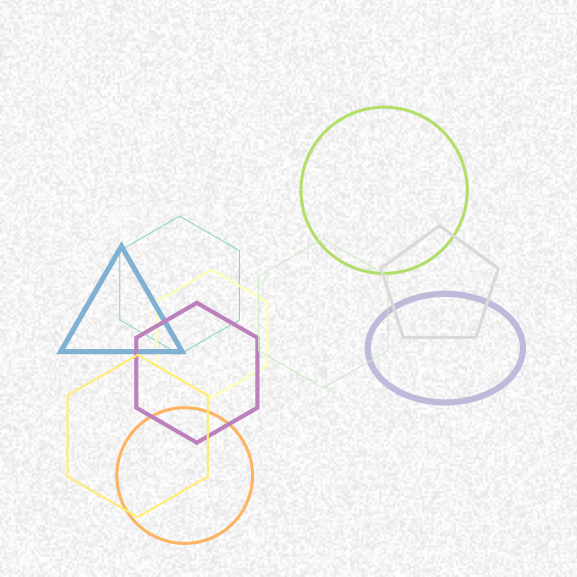[{"shape": "hexagon", "thickness": 0.5, "radius": 0.6, "center": [0.311, 0.505]}, {"shape": "hexagon", "thickness": 1, "radius": 0.55, "center": [0.367, 0.421]}, {"shape": "oval", "thickness": 3, "radius": 0.67, "center": [0.771, 0.396]}, {"shape": "triangle", "thickness": 2.5, "radius": 0.61, "center": [0.21, 0.451]}, {"shape": "circle", "thickness": 1.5, "radius": 0.59, "center": [0.32, 0.176]}, {"shape": "circle", "thickness": 1.5, "radius": 0.72, "center": [0.665, 0.67]}, {"shape": "pentagon", "thickness": 1.5, "radius": 0.53, "center": [0.761, 0.501]}, {"shape": "hexagon", "thickness": 2, "radius": 0.61, "center": [0.341, 0.354]}, {"shape": "hexagon", "thickness": 0.5, "radius": 0.65, "center": [0.56, 0.456]}, {"shape": "hexagon", "thickness": 1, "radius": 0.7, "center": [0.238, 0.244]}]